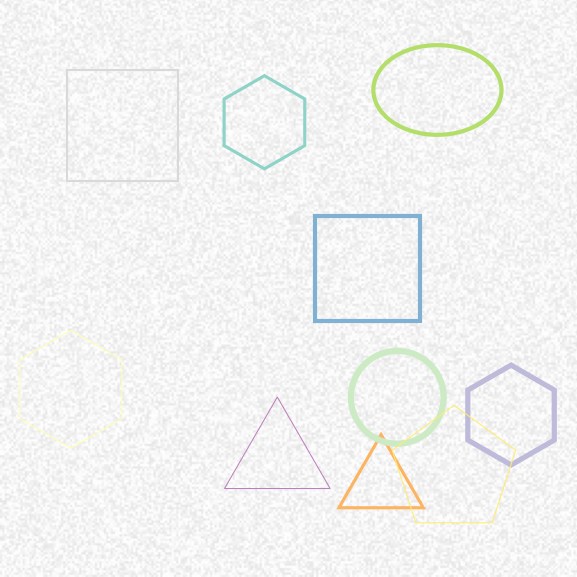[{"shape": "hexagon", "thickness": 1.5, "radius": 0.4, "center": [0.458, 0.787]}, {"shape": "hexagon", "thickness": 0.5, "radius": 0.51, "center": [0.123, 0.325]}, {"shape": "hexagon", "thickness": 2.5, "radius": 0.43, "center": [0.885, 0.28]}, {"shape": "square", "thickness": 2, "radius": 0.46, "center": [0.636, 0.534]}, {"shape": "triangle", "thickness": 1.5, "radius": 0.42, "center": [0.66, 0.162]}, {"shape": "oval", "thickness": 2, "radius": 0.55, "center": [0.757, 0.843]}, {"shape": "square", "thickness": 1, "radius": 0.48, "center": [0.212, 0.782]}, {"shape": "triangle", "thickness": 0.5, "radius": 0.53, "center": [0.48, 0.206]}, {"shape": "circle", "thickness": 3, "radius": 0.4, "center": [0.688, 0.311]}, {"shape": "pentagon", "thickness": 0.5, "radius": 0.56, "center": [0.786, 0.185]}]